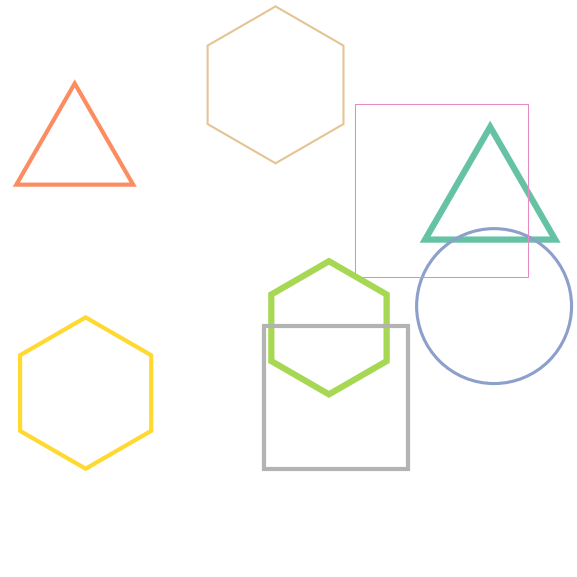[{"shape": "triangle", "thickness": 3, "radius": 0.65, "center": [0.849, 0.649]}, {"shape": "triangle", "thickness": 2, "radius": 0.58, "center": [0.129, 0.738]}, {"shape": "circle", "thickness": 1.5, "radius": 0.67, "center": [0.856, 0.469]}, {"shape": "square", "thickness": 0.5, "radius": 0.75, "center": [0.765, 0.669]}, {"shape": "hexagon", "thickness": 3, "radius": 0.58, "center": [0.57, 0.432]}, {"shape": "hexagon", "thickness": 2, "radius": 0.66, "center": [0.148, 0.319]}, {"shape": "hexagon", "thickness": 1, "radius": 0.68, "center": [0.477, 0.852]}, {"shape": "square", "thickness": 2, "radius": 0.62, "center": [0.582, 0.31]}]